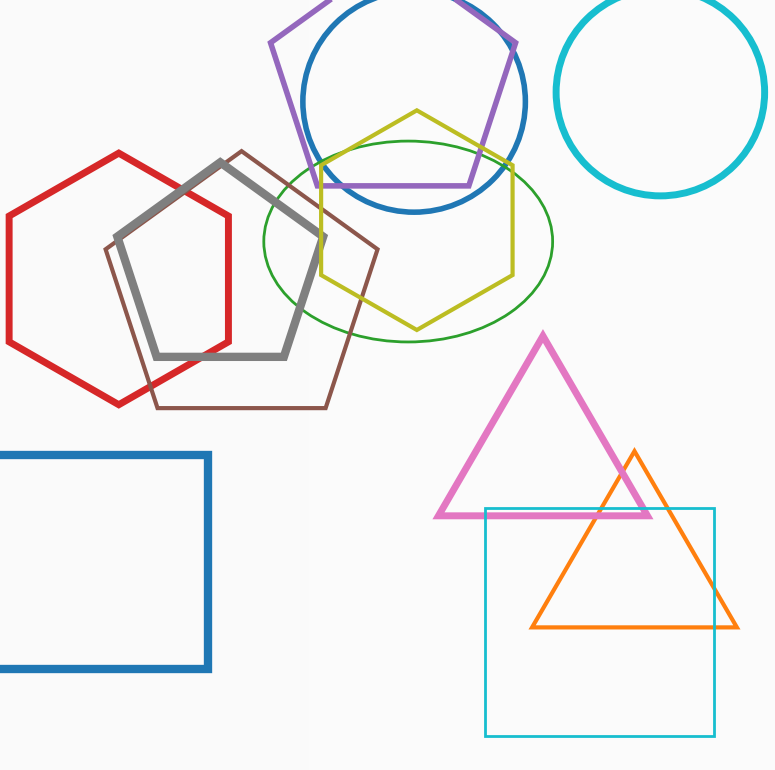[{"shape": "square", "thickness": 3, "radius": 0.69, "center": [0.13, 0.27]}, {"shape": "circle", "thickness": 2, "radius": 0.72, "center": [0.534, 0.868]}, {"shape": "triangle", "thickness": 1.5, "radius": 0.76, "center": [0.819, 0.261]}, {"shape": "oval", "thickness": 1, "radius": 0.93, "center": [0.527, 0.686]}, {"shape": "hexagon", "thickness": 2.5, "radius": 0.82, "center": [0.153, 0.638]}, {"shape": "pentagon", "thickness": 2, "radius": 0.83, "center": [0.507, 0.893]}, {"shape": "pentagon", "thickness": 1.5, "radius": 0.92, "center": [0.312, 0.619]}, {"shape": "triangle", "thickness": 2.5, "radius": 0.78, "center": [0.701, 0.408]}, {"shape": "pentagon", "thickness": 3, "radius": 0.7, "center": [0.284, 0.65]}, {"shape": "hexagon", "thickness": 1.5, "radius": 0.71, "center": [0.538, 0.714]}, {"shape": "square", "thickness": 1, "radius": 0.74, "center": [0.774, 0.192]}, {"shape": "circle", "thickness": 2.5, "radius": 0.67, "center": [0.852, 0.88]}]